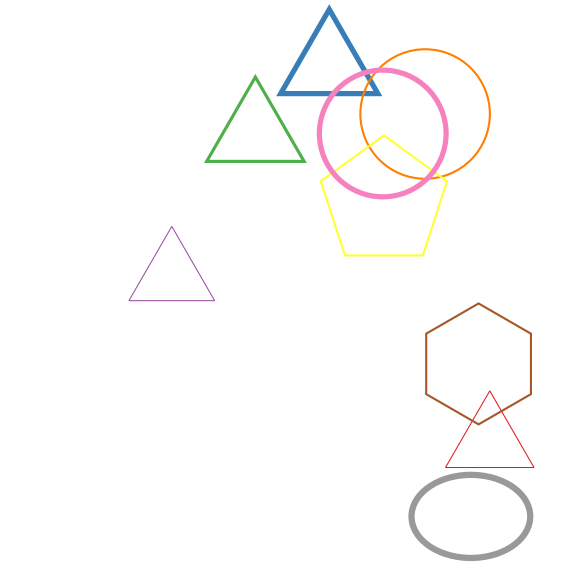[{"shape": "triangle", "thickness": 0.5, "radius": 0.44, "center": [0.848, 0.234]}, {"shape": "triangle", "thickness": 2.5, "radius": 0.49, "center": [0.57, 0.886]}, {"shape": "triangle", "thickness": 1.5, "radius": 0.49, "center": [0.442, 0.768]}, {"shape": "triangle", "thickness": 0.5, "radius": 0.43, "center": [0.297, 0.521]}, {"shape": "circle", "thickness": 1, "radius": 0.56, "center": [0.736, 0.802]}, {"shape": "pentagon", "thickness": 1, "radius": 0.57, "center": [0.665, 0.65]}, {"shape": "hexagon", "thickness": 1, "radius": 0.52, "center": [0.829, 0.369]}, {"shape": "circle", "thickness": 2.5, "radius": 0.55, "center": [0.663, 0.768]}, {"shape": "oval", "thickness": 3, "radius": 0.51, "center": [0.815, 0.105]}]